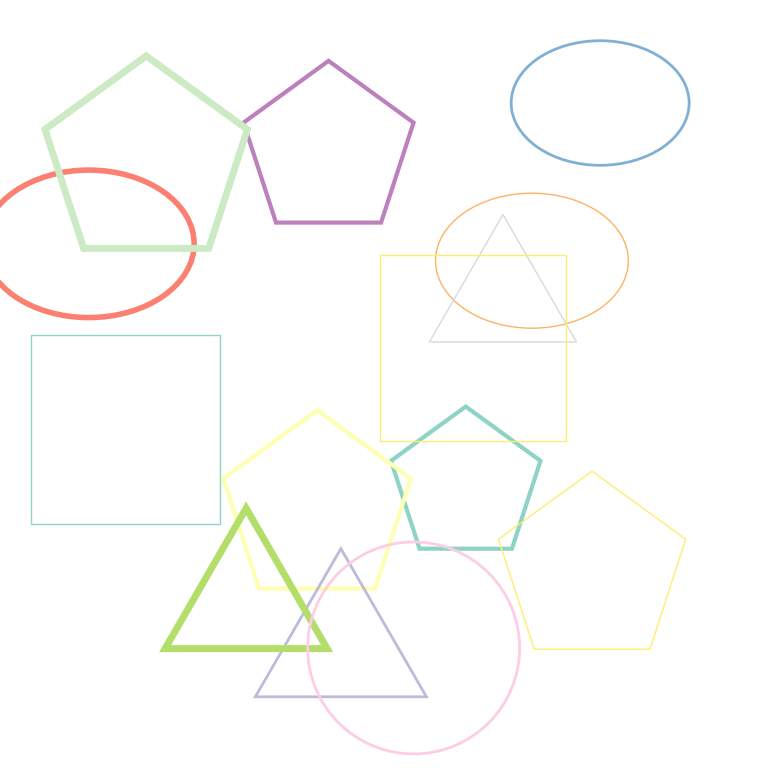[{"shape": "pentagon", "thickness": 1.5, "radius": 0.51, "center": [0.605, 0.37]}, {"shape": "square", "thickness": 0.5, "radius": 0.61, "center": [0.164, 0.442]}, {"shape": "pentagon", "thickness": 1.5, "radius": 0.64, "center": [0.412, 0.339]}, {"shape": "triangle", "thickness": 1, "radius": 0.64, "center": [0.443, 0.159]}, {"shape": "oval", "thickness": 2, "radius": 0.68, "center": [0.115, 0.683]}, {"shape": "oval", "thickness": 1, "radius": 0.58, "center": [0.779, 0.866]}, {"shape": "oval", "thickness": 0.5, "radius": 0.63, "center": [0.691, 0.661]}, {"shape": "triangle", "thickness": 2.5, "radius": 0.61, "center": [0.32, 0.218]}, {"shape": "circle", "thickness": 1, "radius": 0.69, "center": [0.537, 0.158]}, {"shape": "triangle", "thickness": 0.5, "radius": 0.55, "center": [0.653, 0.611]}, {"shape": "pentagon", "thickness": 1.5, "radius": 0.58, "center": [0.427, 0.805]}, {"shape": "pentagon", "thickness": 2.5, "radius": 0.69, "center": [0.19, 0.789]}, {"shape": "square", "thickness": 0.5, "radius": 0.6, "center": [0.614, 0.548]}, {"shape": "pentagon", "thickness": 0.5, "radius": 0.64, "center": [0.769, 0.26]}]